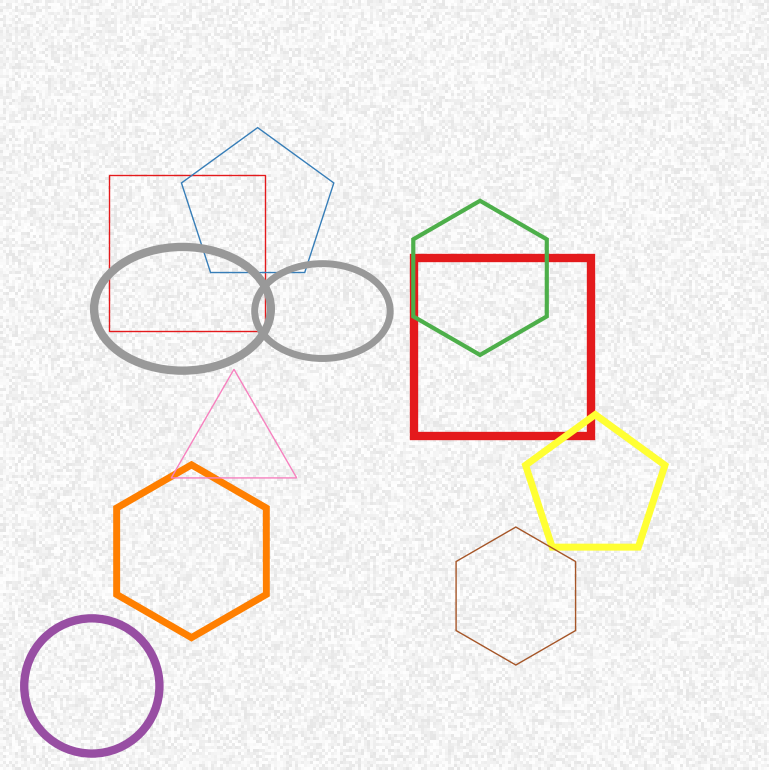[{"shape": "square", "thickness": 3, "radius": 0.58, "center": [0.653, 0.549]}, {"shape": "square", "thickness": 0.5, "radius": 0.51, "center": [0.243, 0.671]}, {"shape": "pentagon", "thickness": 0.5, "radius": 0.52, "center": [0.335, 0.73]}, {"shape": "hexagon", "thickness": 1.5, "radius": 0.5, "center": [0.623, 0.639]}, {"shape": "circle", "thickness": 3, "radius": 0.44, "center": [0.119, 0.109]}, {"shape": "hexagon", "thickness": 2.5, "radius": 0.56, "center": [0.249, 0.284]}, {"shape": "pentagon", "thickness": 2.5, "radius": 0.48, "center": [0.773, 0.366]}, {"shape": "hexagon", "thickness": 0.5, "radius": 0.45, "center": [0.67, 0.226]}, {"shape": "triangle", "thickness": 0.5, "radius": 0.47, "center": [0.304, 0.426]}, {"shape": "oval", "thickness": 2.5, "radius": 0.44, "center": [0.419, 0.596]}, {"shape": "oval", "thickness": 3, "radius": 0.57, "center": [0.237, 0.599]}]